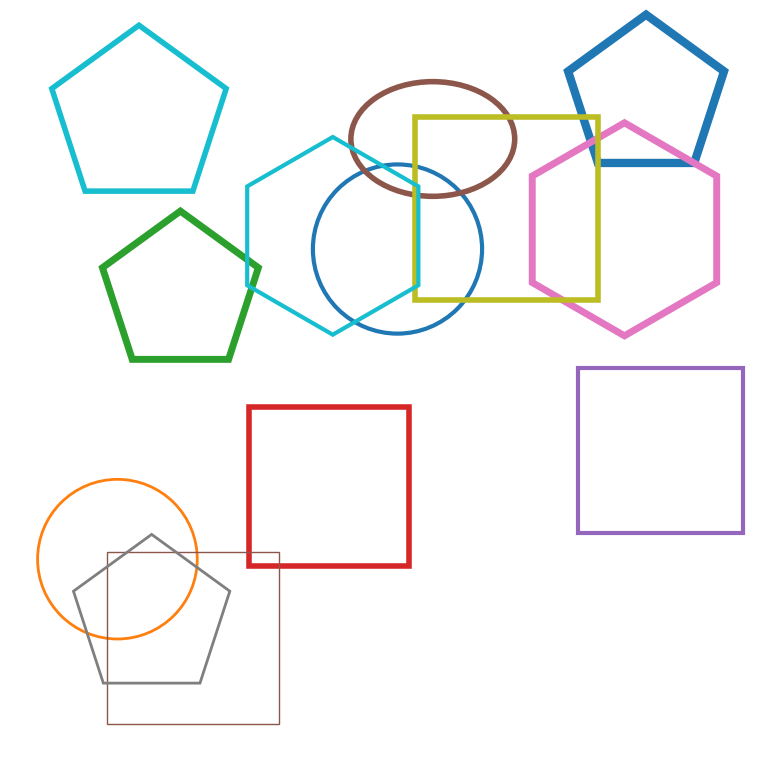[{"shape": "pentagon", "thickness": 3, "radius": 0.53, "center": [0.839, 0.874]}, {"shape": "circle", "thickness": 1.5, "radius": 0.55, "center": [0.516, 0.677]}, {"shape": "circle", "thickness": 1, "radius": 0.52, "center": [0.152, 0.274]}, {"shape": "pentagon", "thickness": 2.5, "radius": 0.53, "center": [0.234, 0.619]}, {"shape": "square", "thickness": 2, "radius": 0.52, "center": [0.427, 0.368]}, {"shape": "square", "thickness": 1.5, "radius": 0.53, "center": [0.858, 0.415]}, {"shape": "square", "thickness": 0.5, "radius": 0.56, "center": [0.25, 0.172]}, {"shape": "oval", "thickness": 2, "radius": 0.53, "center": [0.562, 0.82]}, {"shape": "hexagon", "thickness": 2.5, "radius": 0.69, "center": [0.811, 0.702]}, {"shape": "pentagon", "thickness": 1, "radius": 0.53, "center": [0.197, 0.199]}, {"shape": "square", "thickness": 2, "radius": 0.59, "center": [0.658, 0.729]}, {"shape": "hexagon", "thickness": 1.5, "radius": 0.64, "center": [0.432, 0.694]}, {"shape": "pentagon", "thickness": 2, "radius": 0.6, "center": [0.181, 0.848]}]